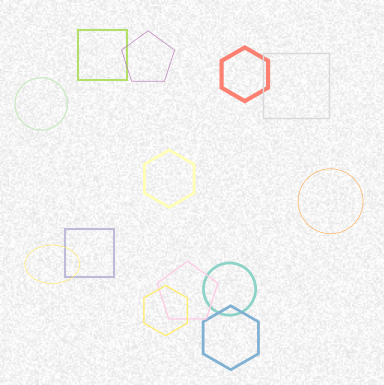[{"shape": "circle", "thickness": 2, "radius": 0.34, "center": [0.596, 0.249]}, {"shape": "hexagon", "thickness": 2, "radius": 0.37, "center": [0.44, 0.536]}, {"shape": "square", "thickness": 1.5, "radius": 0.32, "center": [0.232, 0.342]}, {"shape": "hexagon", "thickness": 3, "radius": 0.35, "center": [0.636, 0.807]}, {"shape": "hexagon", "thickness": 2, "radius": 0.41, "center": [0.599, 0.123]}, {"shape": "circle", "thickness": 0.5, "radius": 0.42, "center": [0.859, 0.477]}, {"shape": "square", "thickness": 1.5, "radius": 0.32, "center": [0.266, 0.857]}, {"shape": "pentagon", "thickness": 1, "radius": 0.41, "center": [0.487, 0.239]}, {"shape": "square", "thickness": 1, "radius": 0.43, "center": [0.769, 0.778]}, {"shape": "pentagon", "thickness": 0.5, "radius": 0.36, "center": [0.385, 0.848]}, {"shape": "circle", "thickness": 1, "radius": 0.34, "center": [0.107, 0.73]}, {"shape": "oval", "thickness": 0.5, "radius": 0.36, "center": [0.136, 0.314]}, {"shape": "hexagon", "thickness": 1, "radius": 0.33, "center": [0.43, 0.193]}]